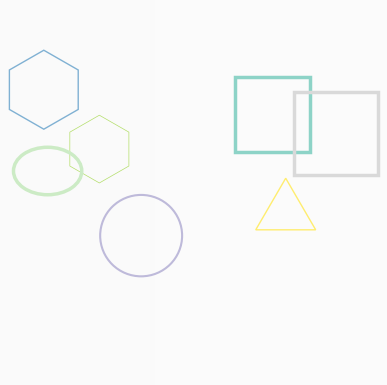[{"shape": "square", "thickness": 2.5, "radius": 0.49, "center": [0.704, 0.703]}, {"shape": "circle", "thickness": 1.5, "radius": 0.53, "center": [0.364, 0.388]}, {"shape": "hexagon", "thickness": 1, "radius": 0.51, "center": [0.113, 0.767]}, {"shape": "hexagon", "thickness": 0.5, "radius": 0.44, "center": [0.256, 0.613]}, {"shape": "square", "thickness": 2.5, "radius": 0.54, "center": [0.868, 0.654]}, {"shape": "oval", "thickness": 2.5, "radius": 0.44, "center": [0.123, 0.556]}, {"shape": "triangle", "thickness": 1, "radius": 0.45, "center": [0.737, 0.448]}]